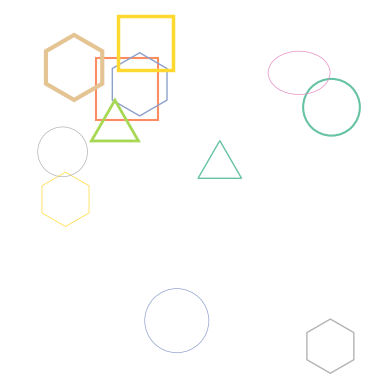[{"shape": "circle", "thickness": 1.5, "radius": 0.37, "center": [0.861, 0.721]}, {"shape": "triangle", "thickness": 1, "radius": 0.33, "center": [0.571, 0.569]}, {"shape": "square", "thickness": 1.5, "radius": 0.4, "center": [0.33, 0.769]}, {"shape": "circle", "thickness": 0.5, "radius": 0.42, "center": [0.459, 0.167]}, {"shape": "hexagon", "thickness": 1, "radius": 0.41, "center": [0.363, 0.781]}, {"shape": "oval", "thickness": 0.5, "radius": 0.4, "center": [0.777, 0.811]}, {"shape": "triangle", "thickness": 2, "radius": 0.35, "center": [0.299, 0.669]}, {"shape": "hexagon", "thickness": 0.5, "radius": 0.35, "center": [0.17, 0.482]}, {"shape": "square", "thickness": 2.5, "radius": 0.35, "center": [0.378, 0.888]}, {"shape": "hexagon", "thickness": 3, "radius": 0.42, "center": [0.192, 0.825]}, {"shape": "hexagon", "thickness": 1, "radius": 0.35, "center": [0.858, 0.101]}, {"shape": "circle", "thickness": 0.5, "radius": 0.32, "center": [0.163, 0.606]}]